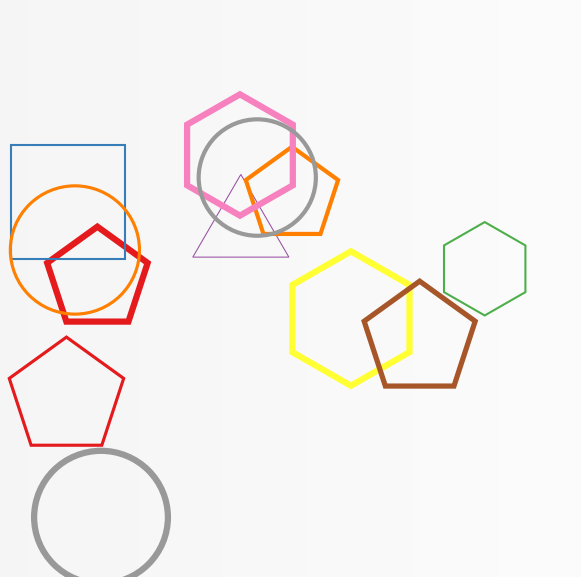[{"shape": "pentagon", "thickness": 3, "radius": 0.45, "center": [0.168, 0.516]}, {"shape": "pentagon", "thickness": 1.5, "radius": 0.52, "center": [0.114, 0.312]}, {"shape": "square", "thickness": 1, "radius": 0.49, "center": [0.117, 0.649]}, {"shape": "hexagon", "thickness": 1, "radius": 0.4, "center": [0.834, 0.534]}, {"shape": "triangle", "thickness": 0.5, "radius": 0.48, "center": [0.414, 0.602]}, {"shape": "circle", "thickness": 1.5, "radius": 0.56, "center": [0.129, 0.566]}, {"shape": "pentagon", "thickness": 2, "radius": 0.42, "center": [0.502, 0.662]}, {"shape": "hexagon", "thickness": 3, "radius": 0.58, "center": [0.604, 0.448]}, {"shape": "pentagon", "thickness": 2.5, "radius": 0.5, "center": [0.722, 0.412]}, {"shape": "hexagon", "thickness": 3, "radius": 0.53, "center": [0.413, 0.731]}, {"shape": "circle", "thickness": 2, "radius": 0.5, "center": [0.443, 0.692]}, {"shape": "circle", "thickness": 3, "radius": 0.58, "center": [0.174, 0.103]}]